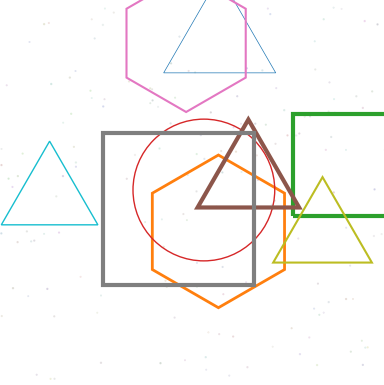[{"shape": "triangle", "thickness": 0.5, "radius": 0.84, "center": [0.571, 0.895]}, {"shape": "hexagon", "thickness": 2, "radius": 0.99, "center": [0.567, 0.399]}, {"shape": "square", "thickness": 3, "radius": 0.67, "center": [0.893, 0.572]}, {"shape": "circle", "thickness": 1, "radius": 0.92, "center": [0.53, 0.506]}, {"shape": "triangle", "thickness": 3, "radius": 0.76, "center": [0.645, 0.537]}, {"shape": "hexagon", "thickness": 1.5, "radius": 0.89, "center": [0.483, 0.888]}, {"shape": "square", "thickness": 3, "radius": 0.98, "center": [0.463, 0.457]}, {"shape": "triangle", "thickness": 1.5, "radius": 0.74, "center": [0.838, 0.392]}, {"shape": "triangle", "thickness": 1, "radius": 0.72, "center": [0.129, 0.488]}]